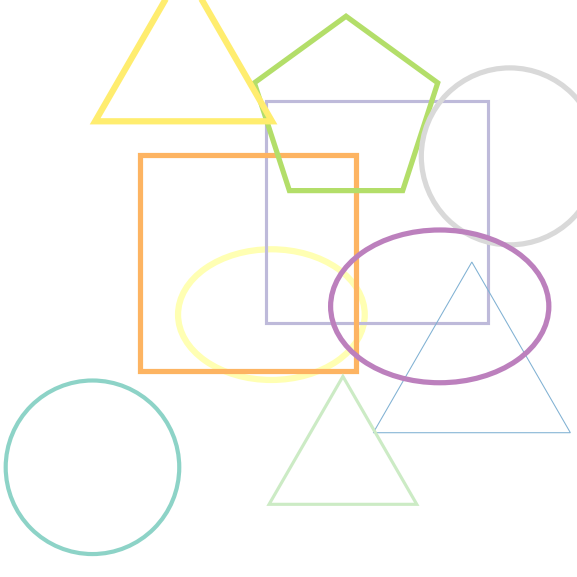[{"shape": "circle", "thickness": 2, "radius": 0.75, "center": [0.16, 0.19]}, {"shape": "oval", "thickness": 3, "radius": 0.81, "center": [0.47, 0.454]}, {"shape": "square", "thickness": 1.5, "radius": 0.96, "center": [0.652, 0.632]}, {"shape": "triangle", "thickness": 0.5, "radius": 0.99, "center": [0.817, 0.348]}, {"shape": "square", "thickness": 2.5, "radius": 0.94, "center": [0.429, 0.544]}, {"shape": "pentagon", "thickness": 2.5, "radius": 0.83, "center": [0.599, 0.804]}, {"shape": "circle", "thickness": 2.5, "radius": 0.77, "center": [0.883, 0.728]}, {"shape": "oval", "thickness": 2.5, "radius": 0.94, "center": [0.761, 0.469]}, {"shape": "triangle", "thickness": 1.5, "radius": 0.74, "center": [0.594, 0.2]}, {"shape": "triangle", "thickness": 3, "radius": 0.88, "center": [0.318, 0.877]}]